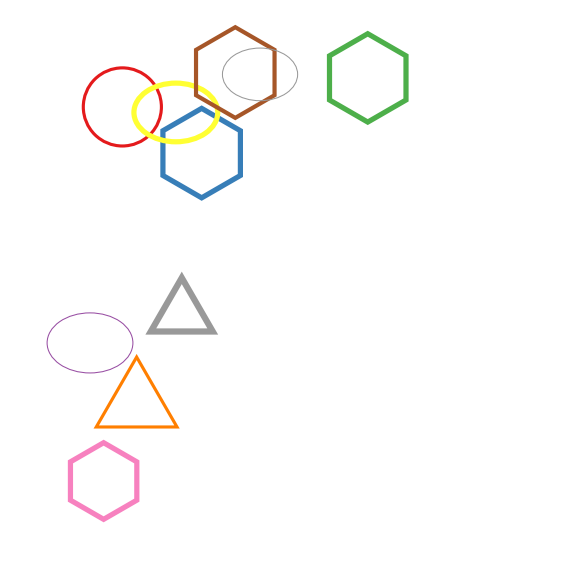[{"shape": "circle", "thickness": 1.5, "radius": 0.34, "center": [0.212, 0.814]}, {"shape": "hexagon", "thickness": 2.5, "radius": 0.39, "center": [0.349, 0.734]}, {"shape": "hexagon", "thickness": 2.5, "radius": 0.38, "center": [0.637, 0.864]}, {"shape": "oval", "thickness": 0.5, "radius": 0.37, "center": [0.156, 0.405]}, {"shape": "triangle", "thickness": 1.5, "radius": 0.4, "center": [0.237, 0.3]}, {"shape": "oval", "thickness": 2.5, "radius": 0.36, "center": [0.304, 0.804]}, {"shape": "hexagon", "thickness": 2, "radius": 0.39, "center": [0.407, 0.874]}, {"shape": "hexagon", "thickness": 2.5, "radius": 0.33, "center": [0.179, 0.166]}, {"shape": "oval", "thickness": 0.5, "radius": 0.33, "center": [0.45, 0.87]}, {"shape": "triangle", "thickness": 3, "radius": 0.31, "center": [0.315, 0.456]}]